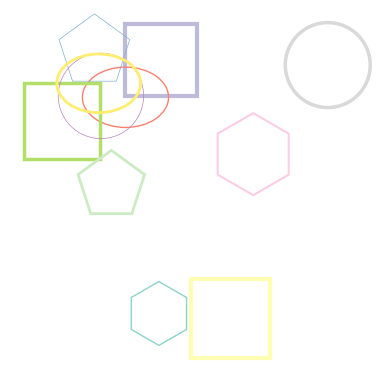[{"shape": "hexagon", "thickness": 1, "radius": 0.41, "center": [0.413, 0.186]}, {"shape": "square", "thickness": 3, "radius": 0.51, "center": [0.598, 0.173]}, {"shape": "square", "thickness": 3, "radius": 0.47, "center": [0.418, 0.844]}, {"shape": "oval", "thickness": 1, "radius": 0.56, "center": [0.326, 0.747]}, {"shape": "pentagon", "thickness": 0.5, "radius": 0.48, "center": [0.245, 0.867]}, {"shape": "square", "thickness": 2.5, "radius": 0.49, "center": [0.162, 0.687]}, {"shape": "hexagon", "thickness": 1.5, "radius": 0.53, "center": [0.658, 0.6]}, {"shape": "circle", "thickness": 2.5, "radius": 0.55, "center": [0.851, 0.831]}, {"shape": "circle", "thickness": 0.5, "radius": 0.55, "center": [0.262, 0.751]}, {"shape": "pentagon", "thickness": 2, "radius": 0.45, "center": [0.289, 0.519]}, {"shape": "oval", "thickness": 2, "radius": 0.54, "center": [0.256, 0.784]}]